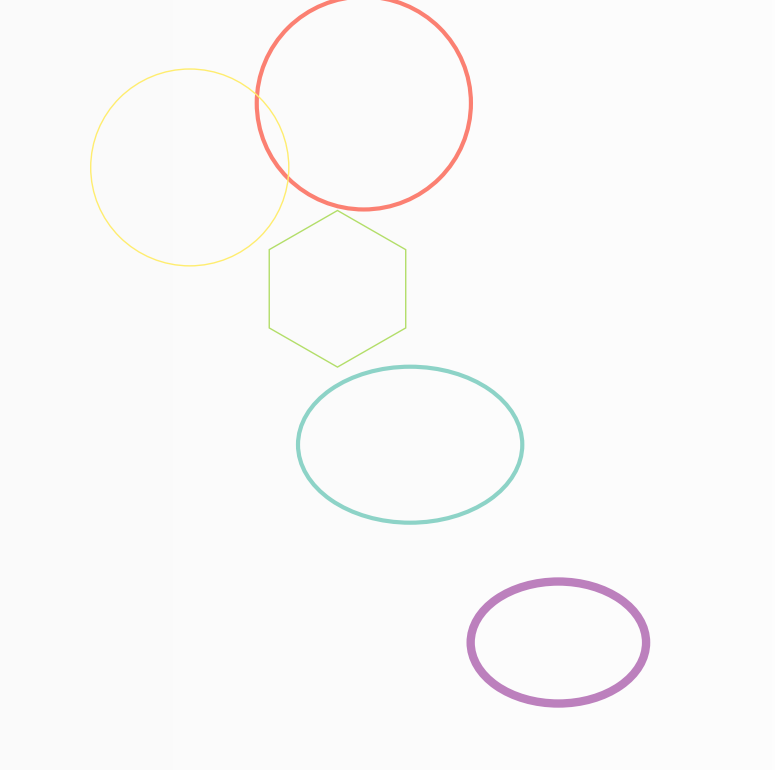[{"shape": "oval", "thickness": 1.5, "radius": 0.72, "center": [0.529, 0.422]}, {"shape": "circle", "thickness": 1.5, "radius": 0.69, "center": [0.469, 0.866]}, {"shape": "hexagon", "thickness": 0.5, "radius": 0.51, "center": [0.435, 0.625]}, {"shape": "oval", "thickness": 3, "radius": 0.57, "center": [0.72, 0.166]}, {"shape": "circle", "thickness": 0.5, "radius": 0.64, "center": [0.245, 0.783]}]